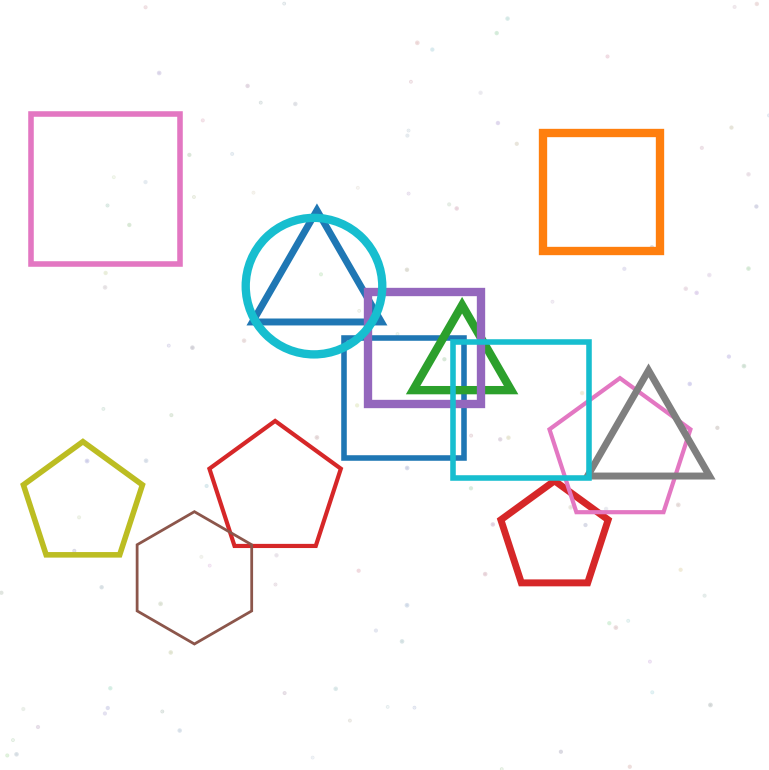[{"shape": "square", "thickness": 2, "radius": 0.39, "center": [0.525, 0.484]}, {"shape": "triangle", "thickness": 2.5, "radius": 0.48, "center": [0.412, 0.63]}, {"shape": "square", "thickness": 3, "radius": 0.38, "center": [0.781, 0.751]}, {"shape": "triangle", "thickness": 3, "radius": 0.37, "center": [0.6, 0.53]}, {"shape": "pentagon", "thickness": 2.5, "radius": 0.37, "center": [0.72, 0.302]}, {"shape": "pentagon", "thickness": 1.5, "radius": 0.45, "center": [0.357, 0.364]}, {"shape": "square", "thickness": 3, "radius": 0.37, "center": [0.551, 0.548]}, {"shape": "hexagon", "thickness": 1, "radius": 0.43, "center": [0.252, 0.25]}, {"shape": "square", "thickness": 2, "radius": 0.48, "center": [0.137, 0.754]}, {"shape": "pentagon", "thickness": 1.5, "radius": 0.48, "center": [0.805, 0.413]}, {"shape": "triangle", "thickness": 2.5, "radius": 0.46, "center": [0.842, 0.428]}, {"shape": "pentagon", "thickness": 2, "radius": 0.41, "center": [0.108, 0.345]}, {"shape": "circle", "thickness": 3, "radius": 0.44, "center": [0.408, 0.628]}, {"shape": "square", "thickness": 2, "radius": 0.44, "center": [0.677, 0.468]}]